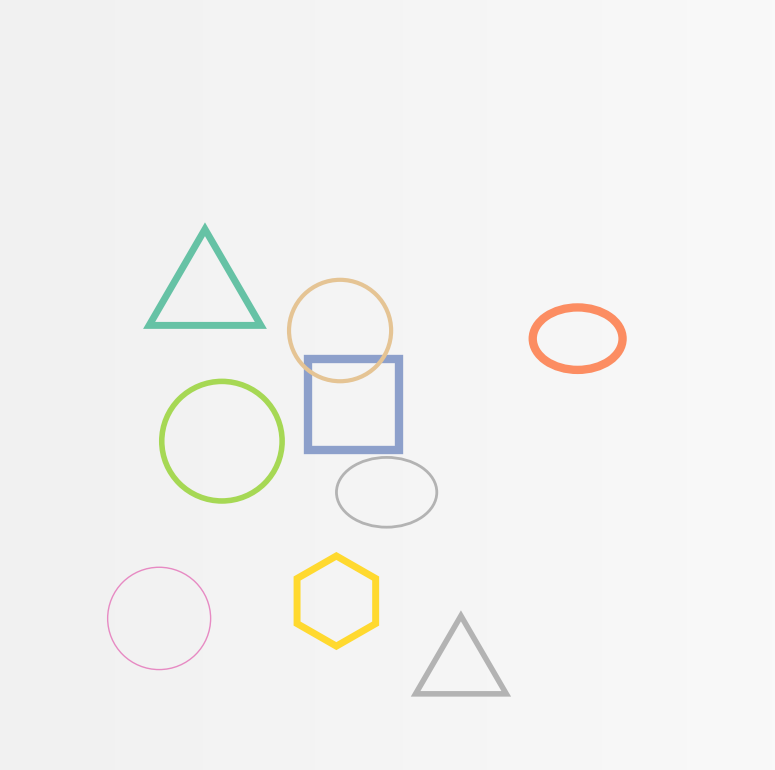[{"shape": "triangle", "thickness": 2.5, "radius": 0.42, "center": [0.264, 0.619]}, {"shape": "oval", "thickness": 3, "radius": 0.29, "center": [0.745, 0.56]}, {"shape": "square", "thickness": 3, "radius": 0.29, "center": [0.456, 0.475]}, {"shape": "circle", "thickness": 0.5, "radius": 0.33, "center": [0.205, 0.197]}, {"shape": "circle", "thickness": 2, "radius": 0.39, "center": [0.286, 0.427]}, {"shape": "hexagon", "thickness": 2.5, "radius": 0.29, "center": [0.434, 0.219]}, {"shape": "circle", "thickness": 1.5, "radius": 0.33, "center": [0.439, 0.571]}, {"shape": "triangle", "thickness": 2, "radius": 0.34, "center": [0.595, 0.133]}, {"shape": "oval", "thickness": 1, "radius": 0.32, "center": [0.499, 0.361]}]